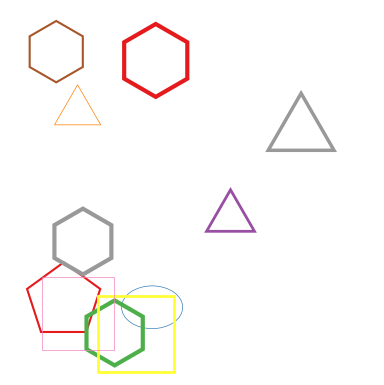[{"shape": "pentagon", "thickness": 1.5, "radius": 0.5, "center": [0.165, 0.219]}, {"shape": "hexagon", "thickness": 3, "radius": 0.47, "center": [0.405, 0.843]}, {"shape": "oval", "thickness": 0.5, "radius": 0.4, "center": [0.395, 0.202]}, {"shape": "hexagon", "thickness": 3, "radius": 0.42, "center": [0.298, 0.135]}, {"shape": "triangle", "thickness": 2, "radius": 0.36, "center": [0.599, 0.435]}, {"shape": "triangle", "thickness": 0.5, "radius": 0.35, "center": [0.202, 0.71]}, {"shape": "square", "thickness": 2, "radius": 0.5, "center": [0.353, 0.133]}, {"shape": "hexagon", "thickness": 1.5, "radius": 0.4, "center": [0.146, 0.866]}, {"shape": "square", "thickness": 0.5, "radius": 0.47, "center": [0.203, 0.186]}, {"shape": "triangle", "thickness": 2.5, "radius": 0.49, "center": [0.782, 0.659]}, {"shape": "hexagon", "thickness": 3, "radius": 0.43, "center": [0.215, 0.373]}]